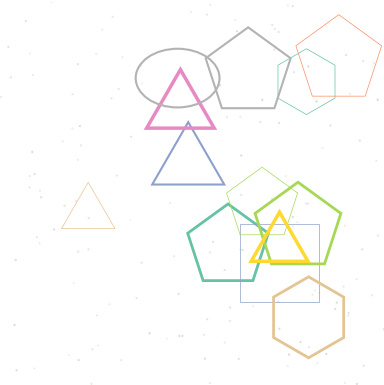[{"shape": "hexagon", "thickness": 0.5, "radius": 0.43, "center": [0.796, 0.788]}, {"shape": "pentagon", "thickness": 2, "radius": 0.55, "center": [0.592, 0.36]}, {"shape": "pentagon", "thickness": 0.5, "radius": 0.59, "center": [0.88, 0.845]}, {"shape": "triangle", "thickness": 1.5, "radius": 0.54, "center": [0.489, 0.575]}, {"shape": "square", "thickness": 0.5, "radius": 0.51, "center": [0.726, 0.316]}, {"shape": "triangle", "thickness": 2.5, "radius": 0.51, "center": [0.469, 0.718]}, {"shape": "pentagon", "thickness": 2, "radius": 0.59, "center": [0.774, 0.409]}, {"shape": "pentagon", "thickness": 0.5, "radius": 0.49, "center": [0.681, 0.469]}, {"shape": "triangle", "thickness": 2.5, "radius": 0.43, "center": [0.726, 0.364]}, {"shape": "triangle", "thickness": 0.5, "radius": 0.4, "center": [0.229, 0.446]}, {"shape": "hexagon", "thickness": 2, "radius": 0.53, "center": [0.802, 0.176]}, {"shape": "pentagon", "thickness": 1.5, "radius": 0.58, "center": [0.645, 0.813]}, {"shape": "oval", "thickness": 1.5, "radius": 0.54, "center": [0.461, 0.797]}]